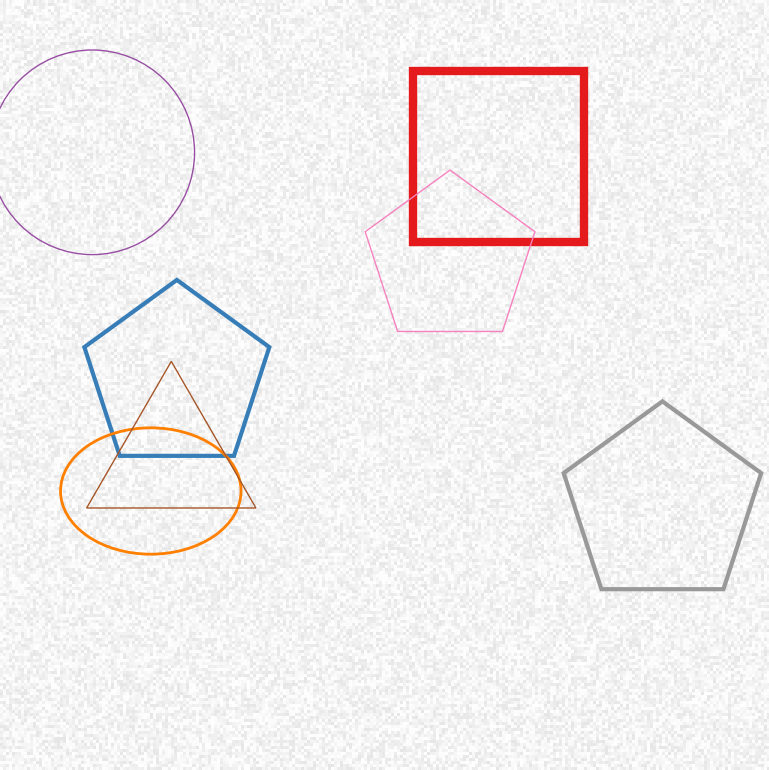[{"shape": "square", "thickness": 3, "radius": 0.56, "center": [0.647, 0.797]}, {"shape": "pentagon", "thickness": 1.5, "radius": 0.63, "center": [0.23, 0.51]}, {"shape": "circle", "thickness": 0.5, "radius": 0.66, "center": [0.12, 0.802]}, {"shape": "oval", "thickness": 1, "radius": 0.59, "center": [0.196, 0.362]}, {"shape": "triangle", "thickness": 0.5, "radius": 0.63, "center": [0.222, 0.404]}, {"shape": "pentagon", "thickness": 0.5, "radius": 0.58, "center": [0.584, 0.663]}, {"shape": "pentagon", "thickness": 1.5, "radius": 0.67, "center": [0.86, 0.344]}]